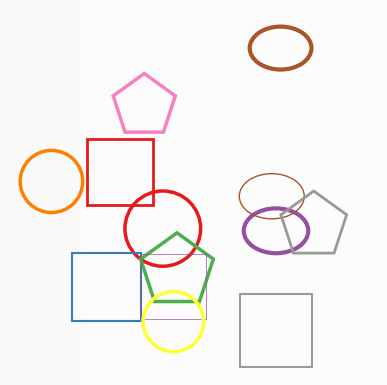[{"shape": "square", "thickness": 2, "radius": 0.43, "center": [0.31, 0.553]}, {"shape": "circle", "thickness": 2.5, "radius": 0.49, "center": [0.42, 0.406]}, {"shape": "square", "thickness": 1.5, "radius": 0.44, "center": [0.275, 0.254]}, {"shape": "pentagon", "thickness": 2.5, "radius": 0.49, "center": [0.457, 0.297]}, {"shape": "square", "thickness": 0.5, "radius": 0.42, "center": [0.448, 0.257]}, {"shape": "oval", "thickness": 3, "radius": 0.42, "center": [0.712, 0.401]}, {"shape": "circle", "thickness": 2.5, "radius": 0.4, "center": [0.133, 0.529]}, {"shape": "circle", "thickness": 2.5, "radius": 0.39, "center": [0.447, 0.165]}, {"shape": "oval", "thickness": 1, "radius": 0.42, "center": [0.701, 0.49]}, {"shape": "oval", "thickness": 3, "radius": 0.4, "center": [0.724, 0.875]}, {"shape": "pentagon", "thickness": 2.5, "radius": 0.42, "center": [0.372, 0.725]}, {"shape": "pentagon", "thickness": 2, "radius": 0.45, "center": [0.81, 0.415]}, {"shape": "square", "thickness": 1.5, "radius": 0.47, "center": [0.712, 0.142]}]